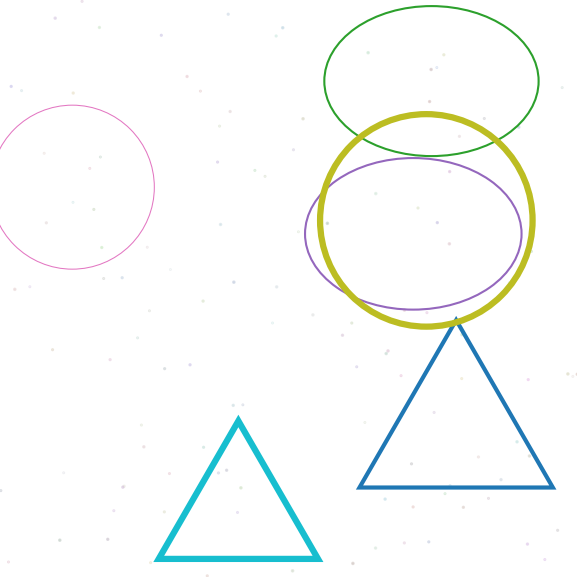[{"shape": "triangle", "thickness": 2, "radius": 0.97, "center": [0.79, 0.252]}, {"shape": "oval", "thickness": 1, "radius": 0.93, "center": [0.747, 0.859]}, {"shape": "oval", "thickness": 1, "radius": 0.94, "center": [0.716, 0.594]}, {"shape": "circle", "thickness": 0.5, "radius": 0.71, "center": [0.125, 0.675]}, {"shape": "circle", "thickness": 3, "radius": 0.92, "center": [0.738, 0.618]}, {"shape": "triangle", "thickness": 3, "radius": 0.8, "center": [0.413, 0.111]}]